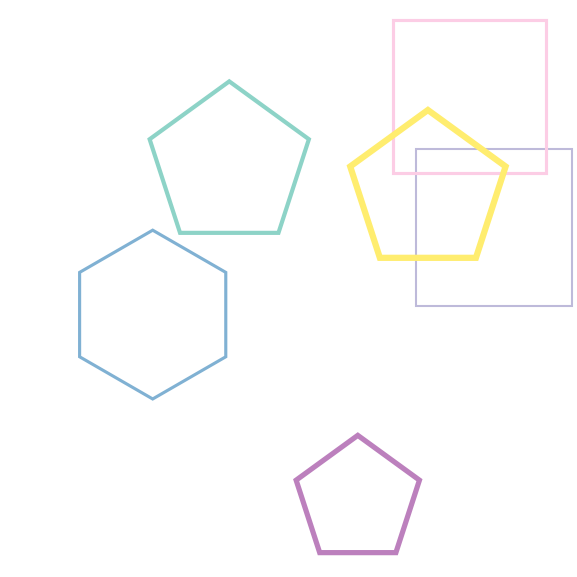[{"shape": "pentagon", "thickness": 2, "radius": 0.72, "center": [0.397, 0.713]}, {"shape": "square", "thickness": 1, "radius": 0.68, "center": [0.856, 0.605]}, {"shape": "hexagon", "thickness": 1.5, "radius": 0.73, "center": [0.264, 0.454]}, {"shape": "square", "thickness": 1.5, "radius": 0.66, "center": [0.813, 0.832]}, {"shape": "pentagon", "thickness": 2.5, "radius": 0.56, "center": [0.62, 0.133]}, {"shape": "pentagon", "thickness": 3, "radius": 0.71, "center": [0.741, 0.667]}]